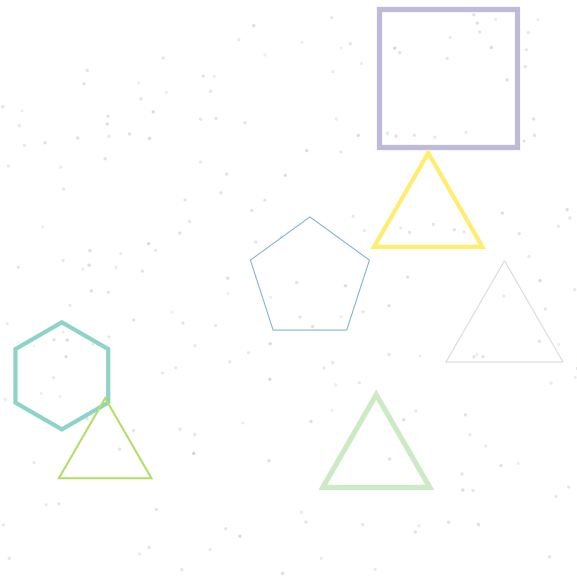[{"shape": "hexagon", "thickness": 2, "radius": 0.46, "center": [0.107, 0.348]}, {"shape": "square", "thickness": 2.5, "radius": 0.6, "center": [0.776, 0.864]}, {"shape": "pentagon", "thickness": 0.5, "radius": 0.54, "center": [0.537, 0.515]}, {"shape": "triangle", "thickness": 1, "radius": 0.46, "center": [0.182, 0.217]}, {"shape": "triangle", "thickness": 0.5, "radius": 0.58, "center": [0.874, 0.431]}, {"shape": "triangle", "thickness": 2.5, "radius": 0.54, "center": [0.652, 0.209]}, {"shape": "triangle", "thickness": 2, "radius": 0.54, "center": [0.742, 0.626]}]